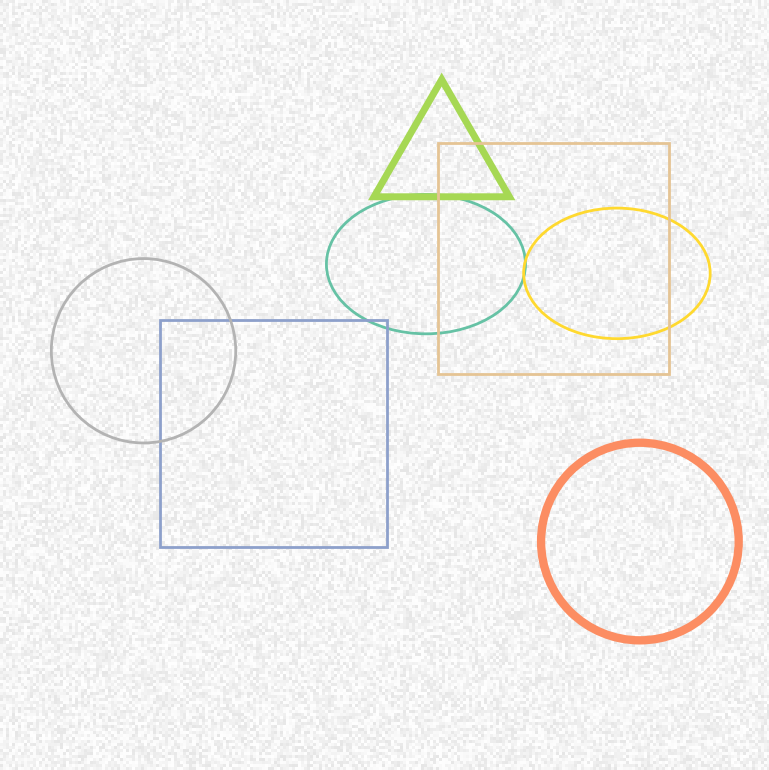[{"shape": "oval", "thickness": 1, "radius": 0.65, "center": [0.553, 0.657]}, {"shape": "circle", "thickness": 3, "radius": 0.64, "center": [0.831, 0.297]}, {"shape": "square", "thickness": 1, "radius": 0.74, "center": [0.355, 0.437]}, {"shape": "triangle", "thickness": 2.5, "radius": 0.51, "center": [0.574, 0.795]}, {"shape": "oval", "thickness": 1, "radius": 0.61, "center": [0.801, 0.645]}, {"shape": "square", "thickness": 1, "radius": 0.75, "center": [0.719, 0.664]}, {"shape": "circle", "thickness": 1, "radius": 0.6, "center": [0.186, 0.544]}]